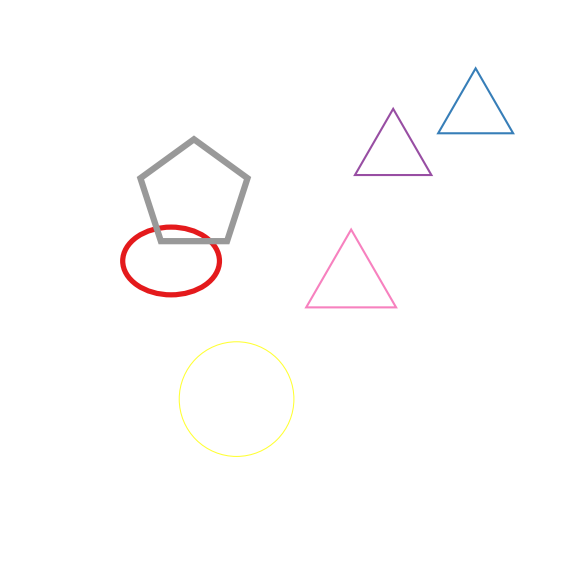[{"shape": "oval", "thickness": 2.5, "radius": 0.42, "center": [0.296, 0.547]}, {"shape": "triangle", "thickness": 1, "radius": 0.37, "center": [0.824, 0.806]}, {"shape": "triangle", "thickness": 1, "radius": 0.38, "center": [0.681, 0.734]}, {"shape": "circle", "thickness": 0.5, "radius": 0.5, "center": [0.41, 0.308]}, {"shape": "triangle", "thickness": 1, "radius": 0.45, "center": [0.608, 0.512]}, {"shape": "pentagon", "thickness": 3, "radius": 0.49, "center": [0.336, 0.66]}]